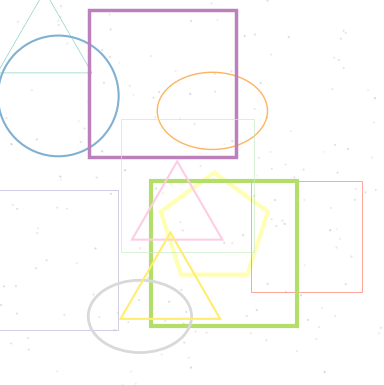[{"shape": "triangle", "thickness": 0.5, "radius": 0.71, "center": [0.116, 0.882]}, {"shape": "pentagon", "thickness": 3, "radius": 0.73, "center": [0.556, 0.405]}, {"shape": "square", "thickness": 0.5, "radius": 0.91, "center": [0.125, 0.326]}, {"shape": "square", "thickness": 0.5, "radius": 0.72, "center": [0.795, 0.385]}, {"shape": "circle", "thickness": 1.5, "radius": 0.78, "center": [0.151, 0.751]}, {"shape": "oval", "thickness": 1, "radius": 0.72, "center": [0.552, 0.712]}, {"shape": "square", "thickness": 3, "radius": 0.94, "center": [0.582, 0.342]}, {"shape": "triangle", "thickness": 1.5, "radius": 0.68, "center": [0.46, 0.445]}, {"shape": "oval", "thickness": 2, "radius": 0.67, "center": [0.363, 0.178]}, {"shape": "square", "thickness": 2.5, "radius": 0.95, "center": [0.421, 0.783]}, {"shape": "square", "thickness": 0.5, "radius": 0.86, "center": [0.487, 0.519]}, {"shape": "triangle", "thickness": 1.5, "radius": 0.75, "center": [0.443, 0.247]}]